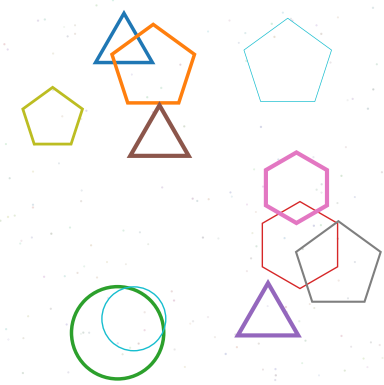[{"shape": "triangle", "thickness": 2.5, "radius": 0.43, "center": [0.322, 0.88]}, {"shape": "pentagon", "thickness": 2.5, "radius": 0.56, "center": [0.398, 0.824]}, {"shape": "circle", "thickness": 2.5, "radius": 0.6, "center": [0.306, 0.136]}, {"shape": "hexagon", "thickness": 1, "radius": 0.56, "center": [0.779, 0.363]}, {"shape": "triangle", "thickness": 3, "radius": 0.45, "center": [0.696, 0.174]}, {"shape": "triangle", "thickness": 3, "radius": 0.44, "center": [0.414, 0.639]}, {"shape": "hexagon", "thickness": 3, "radius": 0.46, "center": [0.77, 0.512]}, {"shape": "pentagon", "thickness": 1.5, "radius": 0.58, "center": [0.879, 0.31]}, {"shape": "pentagon", "thickness": 2, "radius": 0.41, "center": [0.137, 0.692]}, {"shape": "circle", "thickness": 1, "radius": 0.41, "center": [0.348, 0.172]}, {"shape": "pentagon", "thickness": 0.5, "radius": 0.6, "center": [0.747, 0.833]}]